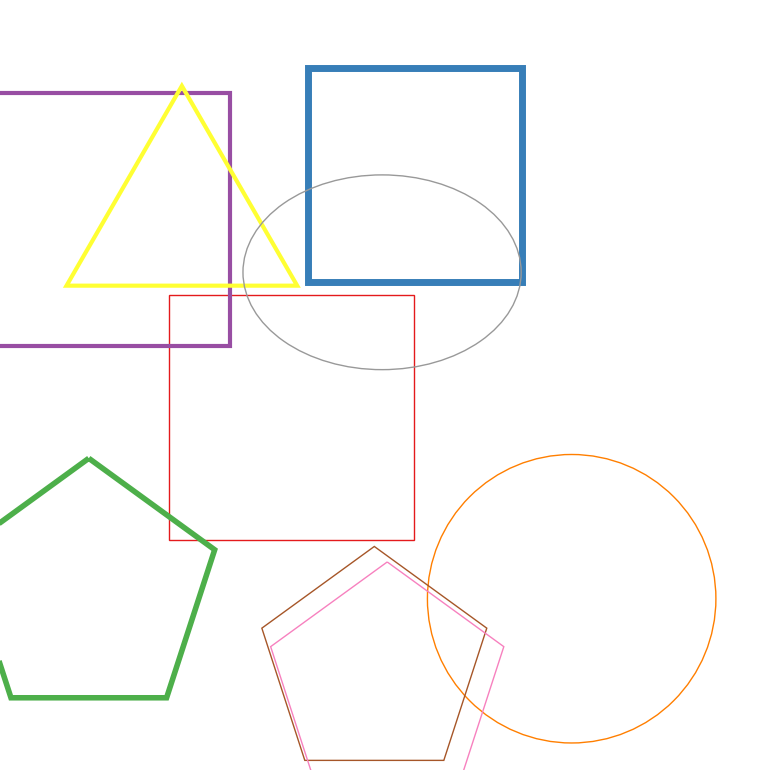[{"shape": "square", "thickness": 0.5, "radius": 0.8, "center": [0.379, 0.457]}, {"shape": "square", "thickness": 2.5, "radius": 0.7, "center": [0.539, 0.773]}, {"shape": "pentagon", "thickness": 2, "radius": 0.86, "center": [0.115, 0.233]}, {"shape": "square", "thickness": 1.5, "radius": 0.82, "center": [0.135, 0.715]}, {"shape": "circle", "thickness": 0.5, "radius": 0.94, "center": [0.742, 0.222]}, {"shape": "triangle", "thickness": 1.5, "radius": 0.86, "center": [0.236, 0.715]}, {"shape": "pentagon", "thickness": 0.5, "radius": 0.77, "center": [0.486, 0.137]}, {"shape": "pentagon", "thickness": 0.5, "radius": 0.8, "center": [0.503, 0.111]}, {"shape": "oval", "thickness": 0.5, "radius": 0.9, "center": [0.496, 0.646]}]